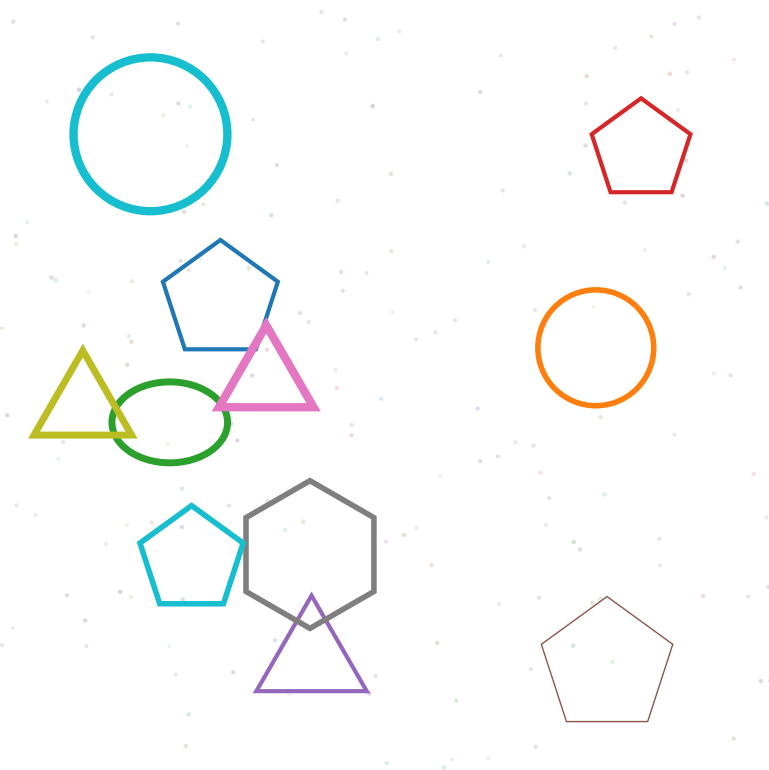[{"shape": "pentagon", "thickness": 1.5, "radius": 0.39, "center": [0.286, 0.61]}, {"shape": "circle", "thickness": 2, "radius": 0.38, "center": [0.774, 0.548]}, {"shape": "oval", "thickness": 2.5, "radius": 0.38, "center": [0.22, 0.451]}, {"shape": "pentagon", "thickness": 1.5, "radius": 0.34, "center": [0.833, 0.805]}, {"shape": "triangle", "thickness": 1.5, "radius": 0.41, "center": [0.405, 0.144]}, {"shape": "pentagon", "thickness": 0.5, "radius": 0.45, "center": [0.788, 0.135]}, {"shape": "triangle", "thickness": 3, "radius": 0.35, "center": [0.346, 0.507]}, {"shape": "hexagon", "thickness": 2, "radius": 0.48, "center": [0.403, 0.28]}, {"shape": "triangle", "thickness": 2.5, "radius": 0.37, "center": [0.108, 0.472]}, {"shape": "circle", "thickness": 3, "radius": 0.5, "center": [0.195, 0.826]}, {"shape": "pentagon", "thickness": 2, "radius": 0.35, "center": [0.249, 0.273]}]